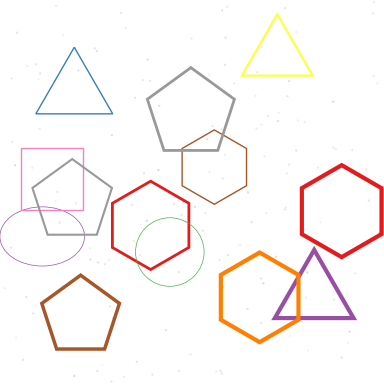[{"shape": "hexagon", "thickness": 2, "radius": 0.57, "center": [0.391, 0.415]}, {"shape": "hexagon", "thickness": 3, "radius": 0.6, "center": [0.887, 0.452]}, {"shape": "triangle", "thickness": 1, "radius": 0.58, "center": [0.193, 0.762]}, {"shape": "circle", "thickness": 0.5, "radius": 0.45, "center": [0.441, 0.345]}, {"shape": "oval", "thickness": 0.5, "radius": 0.55, "center": [0.11, 0.386]}, {"shape": "triangle", "thickness": 3, "radius": 0.59, "center": [0.816, 0.233]}, {"shape": "hexagon", "thickness": 3, "radius": 0.58, "center": [0.674, 0.228]}, {"shape": "triangle", "thickness": 1.5, "radius": 0.53, "center": [0.72, 0.857]}, {"shape": "pentagon", "thickness": 2.5, "radius": 0.53, "center": [0.209, 0.179]}, {"shape": "hexagon", "thickness": 1, "radius": 0.48, "center": [0.557, 0.566]}, {"shape": "square", "thickness": 1, "radius": 0.4, "center": [0.134, 0.536]}, {"shape": "pentagon", "thickness": 2, "radius": 0.59, "center": [0.496, 0.705]}, {"shape": "pentagon", "thickness": 1.5, "radius": 0.54, "center": [0.188, 0.478]}]